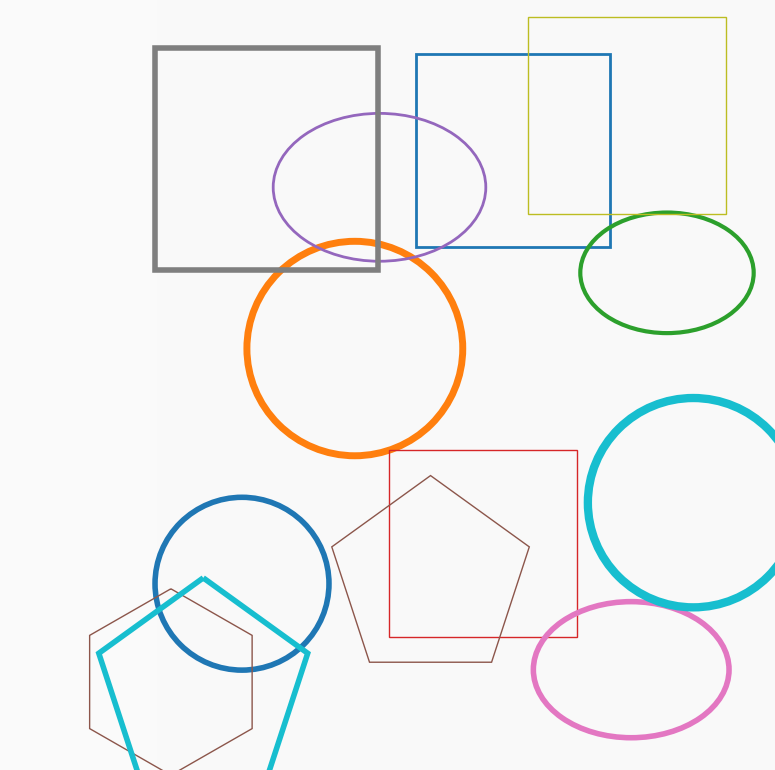[{"shape": "circle", "thickness": 2, "radius": 0.56, "center": [0.312, 0.242]}, {"shape": "square", "thickness": 1, "radius": 0.63, "center": [0.662, 0.804]}, {"shape": "circle", "thickness": 2.5, "radius": 0.7, "center": [0.458, 0.547]}, {"shape": "oval", "thickness": 1.5, "radius": 0.56, "center": [0.861, 0.646]}, {"shape": "square", "thickness": 0.5, "radius": 0.61, "center": [0.623, 0.294]}, {"shape": "oval", "thickness": 1, "radius": 0.69, "center": [0.49, 0.757]}, {"shape": "hexagon", "thickness": 0.5, "radius": 0.61, "center": [0.22, 0.114]}, {"shape": "pentagon", "thickness": 0.5, "radius": 0.67, "center": [0.556, 0.248]}, {"shape": "oval", "thickness": 2, "radius": 0.63, "center": [0.814, 0.13]}, {"shape": "square", "thickness": 2, "radius": 0.72, "center": [0.344, 0.794]}, {"shape": "square", "thickness": 0.5, "radius": 0.64, "center": [0.808, 0.85]}, {"shape": "circle", "thickness": 3, "radius": 0.68, "center": [0.894, 0.347]}, {"shape": "pentagon", "thickness": 2, "radius": 0.71, "center": [0.262, 0.108]}]